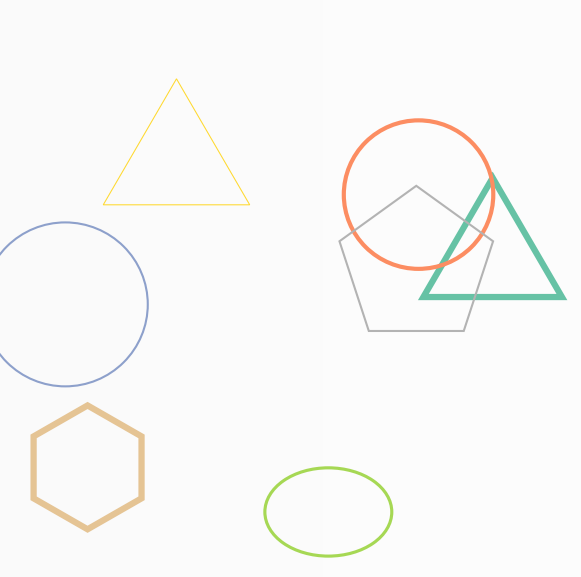[{"shape": "triangle", "thickness": 3, "radius": 0.69, "center": [0.848, 0.554]}, {"shape": "circle", "thickness": 2, "radius": 0.64, "center": [0.72, 0.662]}, {"shape": "circle", "thickness": 1, "radius": 0.71, "center": [0.112, 0.472]}, {"shape": "oval", "thickness": 1.5, "radius": 0.55, "center": [0.565, 0.113]}, {"shape": "triangle", "thickness": 0.5, "radius": 0.73, "center": [0.304, 0.717]}, {"shape": "hexagon", "thickness": 3, "radius": 0.54, "center": [0.151, 0.19]}, {"shape": "pentagon", "thickness": 1, "radius": 0.69, "center": [0.716, 0.538]}]